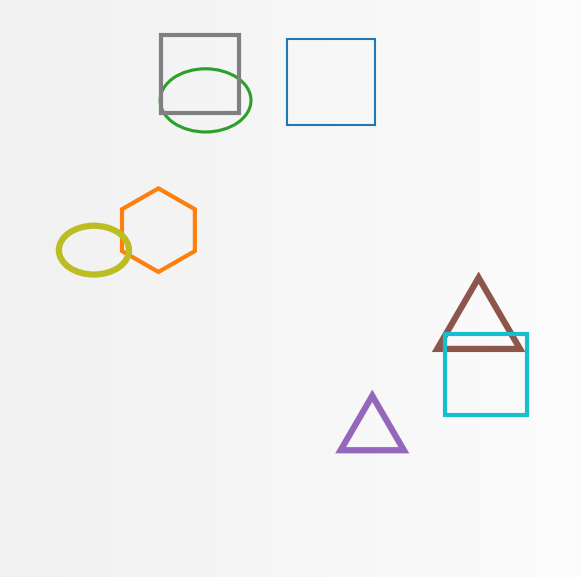[{"shape": "square", "thickness": 1, "radius": 0.38, "center": [0.569, 0.857]}, {"shape": "hexagon", "thickness": 2, "radius": 0.36, "center": [0.273, 0.601]}, {"shape": "oval", "thickness": 1.5, "radius": 0.39, "center": [0.354, 0.825]}, {"shape": "triangle", "thickness": 3, "radius": 0.31, "center": [0.64, 0.251]}, {"shape": "triangle", "thickness": 3, "radius": 0.41, "center": [0.823, 0.436]}, {"shape": "square", "thickness": 2, "radius": 0.34, "center": [0.344, 0.871]}, {"shape": "oval", "thickness": 3, "radius": 0.3, "center": [0.162, 0.566]}, {"shape": "square", "thickness": 2, "radius": 0.35, "center": [0.836, 0.35]}]